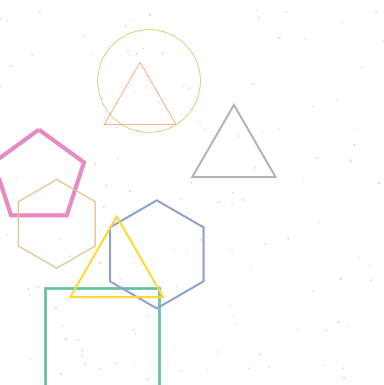[{"shape": "square", "thickness": 2, "radius": 0.74, "center": [0.264, 0.103]}, {"shape": "triangle", "thickness": 0.5, "radius": 0.54, "center": [0.364, 0.73]}, {"shape": "hexagon", "thickness": 1.5, "radius": 0.7, "center": [0.407, 0.339]}, {"shape": "pentagon", "thickness": 3, "radius": 0.62, "center": [0.101, 0.54]}, {"shape": "circle", "thickness": 0.5, "radius": 0.67, "center": [0.387, 0.79]}, {"shape": "triangle", "thickness": 1.5, "radius": 0.7, "center": [0.303, 0.298]}, {"shape": "hexagon", "thickness": 1, "radius": 0.58, "center": [0.148, 0.419]}, {"shape": "triangle", "thickness": 1.5, "radius": 0.62, "center": [0.608, 0.603]}]